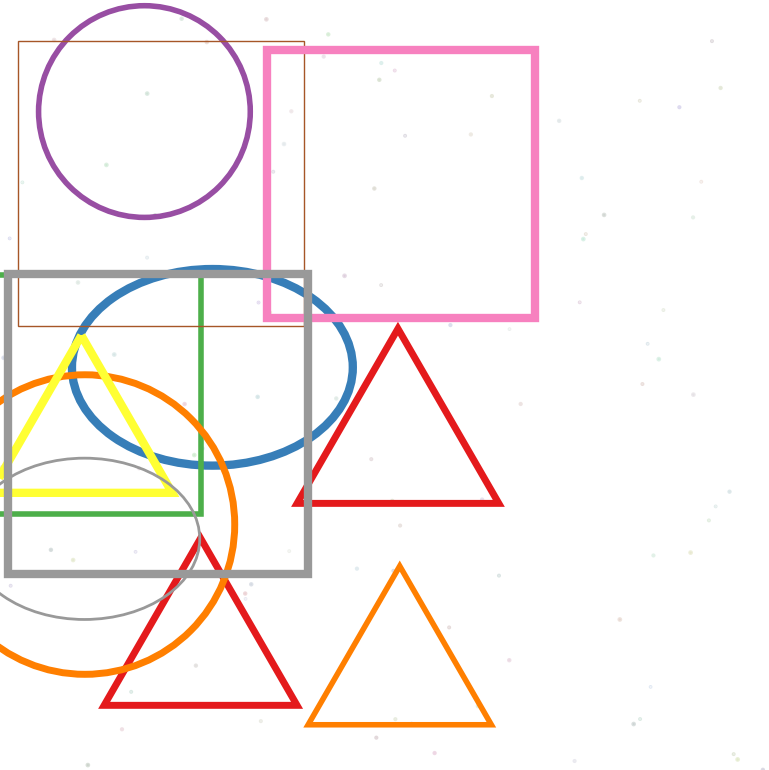[{"shape": "triangle", "thickness": 2.5, "radius": 0.72, "center": [0.261, 0.156]}, {"shape": "triangle", "thickness": 2.5, "radius": 0.76, "center": [0.517, 0.422]}, {"shape": "oval", "thickness": 3, "radius": 0.91, "center": [0.276, 0.523]}, {"shape": "square", "thickness": 2, "radius": 0.78, "center": [0.106, 0.488]}, {"shape": "circle", "thickness": 2, "radius": 0.69, "center": [0.188, 0.855]}, {"shape": "triangle", "thickness": 2, "radius": 0.69, "center": [0.519, 0.127]}, {"shape": "circle", "thickness": 2.5, "radius": 0.97, "center": [0.11, 0.319]}, {"shape": "triangle", "thickness": 3, "radius": 0.68, "center": [0.106, 0.428]}, {"shape": "square", "thickness": 0.5, "radius": 0.93, "center": [0.209, 0.762]}, {"shape": "square", "thickness": 3, "radius": 0.87, "center": [0.521, 0.761]}, {"shape": "square", "thickness": 3, "radius": 0.97, "center": [0.205, 0.449]}, {"shape": "oval", "thickness": 1, "radius": 0.75, "center": [0.11, 0.3]}]